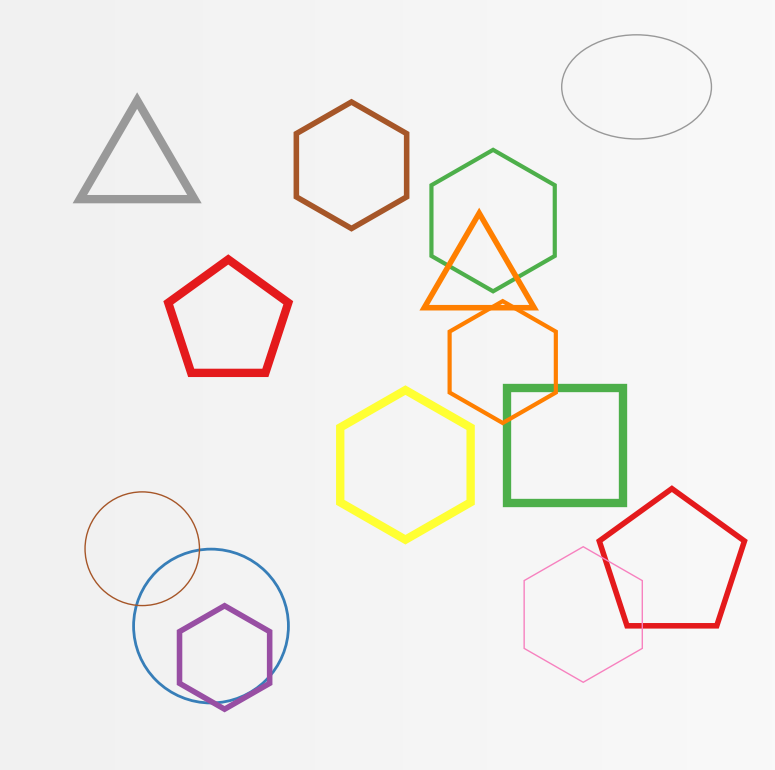[{"shape": "pentagon", "thickness": 2, "radius": 0.49, "center": [0.867, 0.267]}, {"shape": "pentagon", "thickness": 3, "radius": 0.41, "center": [0.295, 0.582]}, {"shape": "circle", "thickness": 1, "radius": 0.5, "center": [0.272, 0.187]}, {"shape": "hexagon", "thickness": 1.5, "radius": 0.46, "center": [0.636, 0.714]}, {"shape": "square", "thickness": 3, "radius": 0.37, "center": [0.729, 0.421]}, {"shape": "hexagon", "thickness": 2, "radius": 0.34, "center": [0.29, 0.146]}, {"shape": "triangle", "thickness": 2, "radius": 0.41, "center": [0.618, 0.641]}, {"shape": "hexagon", "thickness": 1.5, "radius": 0.4, "center": [0.649, 0.53]}, {"shape": "hexagon", "thickness": 3, "radius": 0.49, "center": [0.523, 0.396]}, {"shape": "hexagon", "thickness": 2, "radius": 0.41, "center": [0.454, 0.785]}, {"shape": "circle", "thickness": 0.5, "radius": 0.37, "center": [0.184, 0.287]}, {"shape": "hexagon", "thickness": 0.5, "radius": 0.44, "center": [0.753, 0.202]}, {"shape": "triangle", "thickness": 3, "radius": 0.43, "center": [0.177, 0.784]}, {"shape": "oval", "thickness": 0.5, "radius": 0.48, "center": [0.821, 0.887]}]